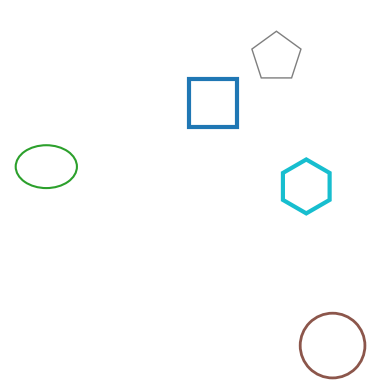[{"shape": "square", "thickness": 3, "radius": 0.31, "center": [0.553, 0.732]}, {"shape": "oval", "thickness": 1.5, "radius": 0.4, "center": [0.12, 0.567]}, {"shape": "circle", "thickness": 2, "radius": 0.42, "center": [0.864, 0.102]}, {"shape": "pentagon", "thickness": 1, "radius": 0.33, "center": [0.718, 0.852]}, {"shape": "hexagon", "thickness": 3, "radius": 0.35, "center": [0.796, 0.516]}]